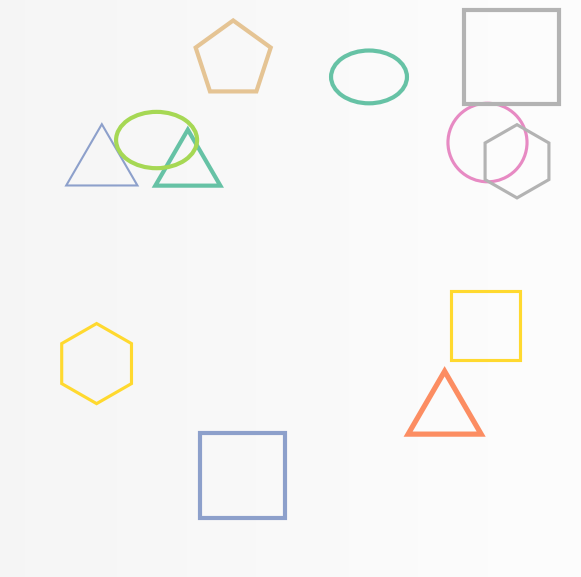[{"shape": "triangle", "thickness": 2, "radius": 0.32, "center": [0.323, 0.71]}, {"shape": "oval", "thickness": 2, "radius": 0.33, "center": [0.635, 0.866]}, {"shape": "triangle", "thickness": 2.5, "radius": 0.36, "center": [0.765, 0.284]}, {"shape": "triangle", "thickness": 1, "radius": 0.35, "center": [0.175, 0.713]}, {"shape": "square", "thickness": 2, "radius": 0.37, "center": [0.418, 0.175]}, {"shape": "circle", "thickness": 1.5, "radius": 0.34, "center": [0.839, 0.752]}, {"shape": "oval", "thickness": 2, "radius": 0.35, "center": [0.269, 0.757]}, {"shape": "hexagon", "thickness": 1.5, "radius": 0.35, "center": [0.166, 0.37]}, {"shape": "square", "thickness": 1.5, "radius": 0.3, "center": [0.836, 0.436]}, {"shape": "pentagon", "thickness": 2, "radius": 0.34, "center": [0.401, 0.896]}, {"shape": "hexagon", "thickness": 1.5, "radius": 0.32, "center": [0.889, 0.72]}, {"shape": "square", "thickness": 2, "radius": 0.41, "center": [0.88, 0.9]}]